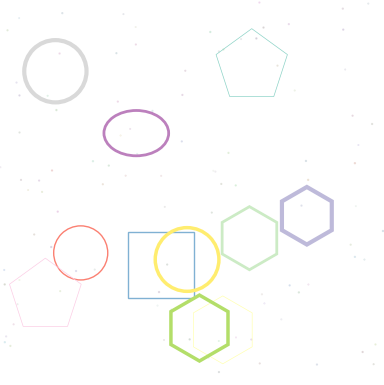[{"shape": "pentagon", "thickness": 0.5, "radius": 0.49, "center": [0.654, 0.828]}, {"shape": "hexagon", "thickness": 0.5, "radius": 0.44, "center": [0.579, 0.143]}, {"shape": "hexagon", "thickness": 3, "radius": 0.37, "center": [0.797, 0.44]}, {"shape": "circle", "thickness": 1, "radius": 0.35, "center": [0.21, 0.343]}, {"shape": "square", "thickness": 1, "radius": 0.43, "center": [0.418, 0.312]}, {"shape": "hexagon", "thickness": 2.5, "radius": 0.43, "center": [0.518, 0.148]}, {"shape": "pentagon", "thickness": 0.5, "radius": 0.49, "center": [0.118, 0.231]}, {"shape": "circle", "thickness": 3, "radius": 0.4, "center": [0.144, 0.815]}, {"shape": "oval", "thickness": 2, "radius": 0.42, "center": [0.354, 0.654]}, {"shape": "hexagon", "thickness": 2, "radius": 0.41, "center": [0.648, 0.381]}, {"shape": "circle", "thickness": 2.5, "radius": 0.41, "center": [0.486, 0.326]}]